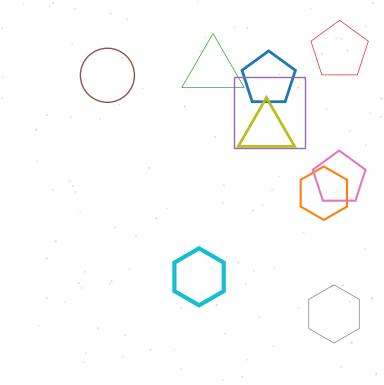[{"shape": "pentagon", "thickness": 2, "radius": 0.36, "center": [0.698, 0.795]}, {"shape": "hexagon", "thickness": 1.5, "radius": 0.35, "center": [0.841, 0.498]}, {"shape": "triangle", "thickness": 0.5, "radius": 0.47, "center": [0.553, 0.819]}, {"shape": "pentagon", "thickness": 0.5, "radius": 0.39, "center": [0.882, 0.869]}, {"shape": "square", "thickness": 1, "radius": 0.46, "center": [0.7, 0.709]}, {"shape": "circle", "thickness": 1, "radius": 0.35, "center": [0.279, 0.804]}, {"shape": "pentagon", "thickness": 1.5, "radius": 0.36, "center": [0.881, 0.537]}, {"shape": "hexagon", "thickness": 0.5, "radius": 0.38, "center": [0.868, 0.185]}, {"shape": "triangle", "thickness": 2, "radius": 0.42, "center": [0.692, 0.662]}, {"shape": "hexagon", "thickness": 3, "radius": 0.37, "center": [0.517, 0.281]}]